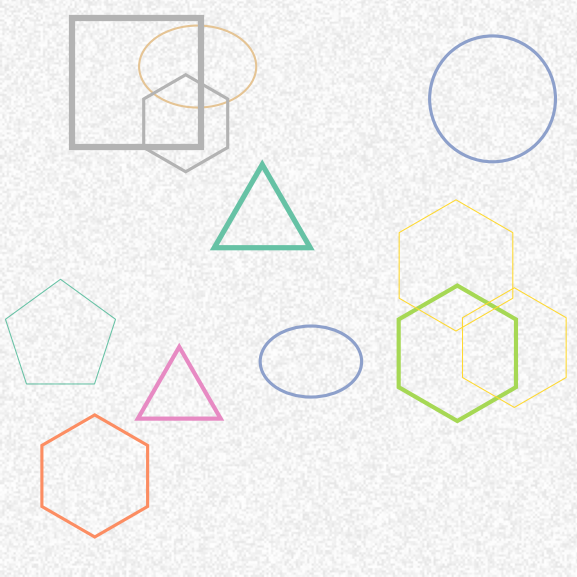[{"shape": "triangle", "thickness": 2.5, "radius": 0.48, "center": [0.454, 0.618]}, {"shape": "pentagon", "thickness": 0.5, "radius": 0.5, "center": [0.105, 0.415]}, {"shape": "hexagon", "thickness": 1.5, "radius": 0.53, "center": [0.164, 0.175]}, {"shape": "oval", "thickness": 1.5, "radius": 0.44, "center": [0.538, 0.373]}, {"shape": "circle", "thickness": 1.5, "radius": 0.54, "center": [0.853, 0.828]}, {"shape": "triangle", "thickness": 2, "radius": 0.41, "center": [0.31, 0.316]}, {"shape": "hexagon", "thickness": 2, "radius": 0.59, "center": [0.792, 0.387]}, {"shape": "hexagon", "thickness": 0.5, "radius": 0.57, "center": [0.79, 0.54]}, {"shape": "hexagon", "thickness": 0.5, "radius": 0.52, "center": [0.891, 0.397]}, {"shape": "oval", "thickness": 1, "radius": 0.51, "center": [0.342, 0.884]}, {"shape": "hexagon", "thickness": 1.5, "radius": 0.42, "center": [0.322, 0.786]}, {"shape": "square", "thickness": 3, "radius": 0.56, "center": [0.236, 0.856]}]